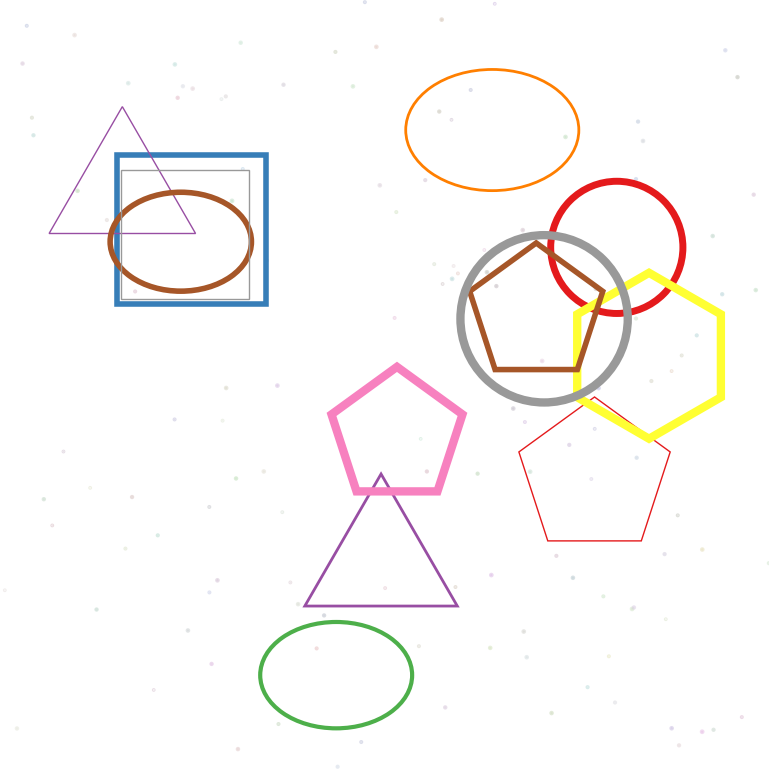[{"shape": "pentagon", "thickness": 0.5, "radius": 0.52, "center": [0.772, 0.381]}, {"shape": "circle", "thickness": 2.5, "radius": 0.43, "center": [0.801, 0.679]}, {"shape": "square", "thickness": 2, "radius": 0.48, "center": [0.249, 0.702]}, {"shape": "oval", "thickness": 1.5, "radius": 0.49, "center": [0.437, 0.123]}, {"shape": "triangle", "thickness": 1, "radius": 0.57, "center": [0.495, 0.27]}, {"shape": "triangle", "thickness": 0.5, "radius": 0.55, "center": [0.159, 0.752]}, {"shape": "oval", "thickness": 1, "radius": 0.56, "center": [0.639, 0.831]}, {"shape": "hexagon", "thickness": 3, "radius": 0.54, "center": [0.843, 0.538]}, {"shape": "pentagon", "thickness": 2, "radius": 0.45, "center": [0.696, 0.594]}, {"shape": "oval", "thickness": 2, "radius": 0.46, "center": [0.235, 0.686]}, {"shape": "pentagon", "thickness": 3, "radius": 0.45, "center": [0.516, 0.434]}, {"shape": "square", "thickness": 0.5, "radius": 0.42, "center": [0.241, 0.695]}, {"shape": "circle", "thickness": 3, "radius": 0.54, "center": [0.707, 0.586]}]